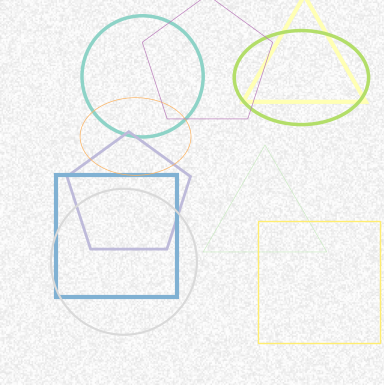[{"shape": "circle", "thickness": 2.5, "radius": 0.79, "center": [0.37, 0.802]}, {"shape": "triangle", "thickness": 3, "radius": 0.92, "center": [0.791, 0.828]}, {"shape": "pentagon", "thickness": 2, "radius": 0.84, "center": [0.334, 0.489]}, {"shape": "square", "thickness": 3, "radius": 0.79, "center": [0.304, 0.387]}, {"shape": "oval", "thickness": 0.5, "radius": 0.72, "center": [0.352, 0.645]}, {"shape": "oval", "thickness": 2.5, "radius": 0.87, "center": [0.783, 0.799]}, {"shape": "circle", "thickness": 1.5, "radius": 0.95, "center": [0.322, 0.32]}, {"shape": "pentagon", "thickness": 0.5, "radius": 0.89, "center": [0.539, 0.835]}, {"shape": "triangle", "thickness": 0.5, "radius": 0.93, "center": [0.688, 0.438]}, {"shape": "square", "thickness": 1, "radius": 0.79, "center": [0.827, 0.267]}]